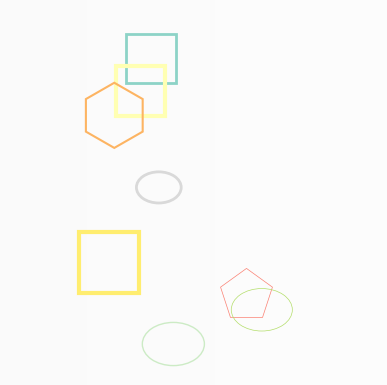[{"shape": "square", "thickness": 2, "radius": 0.32, "center": [0.39, 0.848]}, {"shape": "square", "thickness": 3, "radius": 0.32, "center": [0.362, 0.764]}, {"shape": "pentagon", "thickness": 0.5, "radius": 0.35, "center": [0.636, 0.232]}, {"shape": "hexagon", "thickness": 1.5, "radius": 0.42, "center": [0.295, 0.7]}, {"shape": "oval", "thickness": 0.5, "radius": 0.39, "center": [0.676, 0.195]}, {"shape": "oval", "thickness": 2, "radius": 0.29, "center": [0.41, 0.513]}, {"shape": "oval", "thickness": 1, "radius": 0.4, "center": [0.447, 0.106]}, {"shape": "square", "thickness": 3, "radius": 0.39, "center": [0.281, 0.318]}]